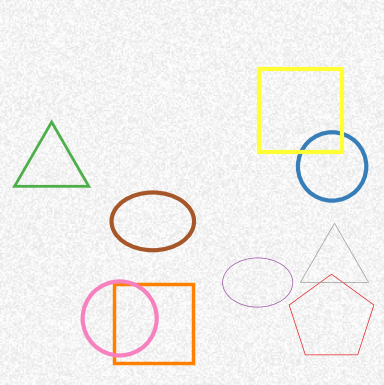[{"shape": "pentagon", "thickness": 0.5, "radius": 0.58, "center": [0.861, 0.172]}, {"shape": "circle", "thickness": 3, "radius": 0.44, "center": [0.863, 0.568]}, {"shape": "triangle", "thickness": 2, "radius": 0.56, "center": [0.134, 0.572]}, {"shape": "oval", "thickness": 0.5, "radius": 0.46, "center": [0.669, 0.266]}, {"shape": "square", "thickness": 2.5, "radius": 0.51, "center": [0.398, 0.16]}, {"shape": "square", "thickness": 3, "radius": 0.54, "center": [0.781, 0.713]}, {"shape": "oval", "thickness": 3, "radius": 0.54, "center": [0.397, 0.425]}, {"shape": "circle", "thickness": 3, "radius": 0.48, "center": [0.311, 0.173]}, {"shape": "triangle", "thickness": 0.5, "radius": 0.51, "center": [0.869, 0.318]}]